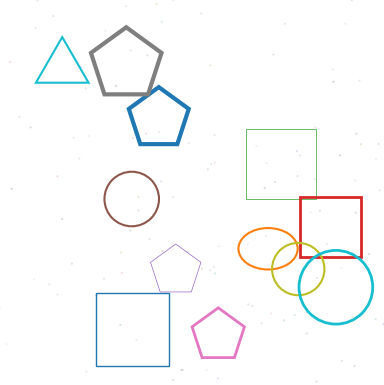[{"shape": "square", "thickness": 1, "radius": 0.47, "center": [0.345, 0.145]}, {"shape": "pentagon", "thickness": 3, "radius": 0.41, "center": [0.412, 0.692]}, {"shape": "oval", "thickness": 1.5, "radius": 0.38, "center": [0.696, 0.354]}, {"shape": "square", "thickness": 0.5, "radius": 0.46, "center": [0.73, 0.574]}, {"shape": "square", "thickness": 2, "radius": 0.39, "center": [0.859, 0.411]}, {"shape": "pentagon", "thickness": 0.5, "radius": 0.34, "center": [0.456, 0.297]}, {"shape": "circle", "thickness": 1.5, "radius": 0.35, "center": [0.342, 0.483]}, {"shape": "pentagon", "thickness": 2, "radius": 0.36, "center": [0.567, 0.129]}, {"shape": "pentagon", "thickness": 3, "radius": 0.48, "center": [0.328, 0.833]}, {"shape": "circle", "thickness": 1.5, "radius": 0.34, "center": [0.775, 0.301]}, {"shape": "circle", "thickness": 2, "radius": 0.48, "center": [0.872, 0.254]}, {"shape": "triangle", "thickness": 1.5, "radius": 0.39, "center": [0.162, 0.825]}]